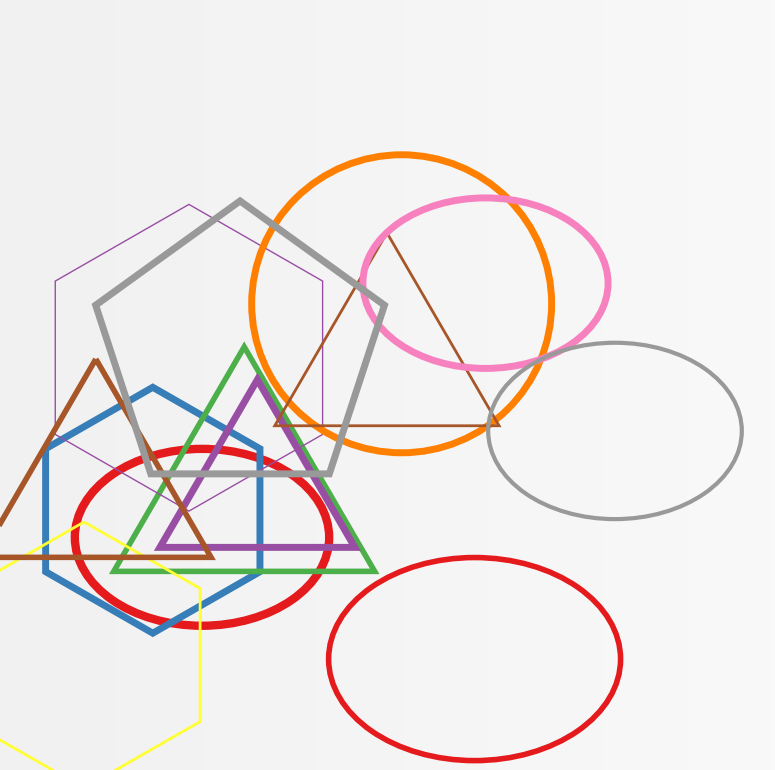[{"shape": "oval", "thickness": 3, "radius": 0.82, "center": [0.261, 0.302]}, {"shape": "oval", "thickness": 2, "radius": 0.94, "center": [0.612, 0.144]}, {"shape": "hexagon", "thickness": 2.5, "radius": 0.8, "center": [0.197, 0.337]}, {"shape": "triangle", "thickness": 2, "radius": 0.97, "center": [0.315, 0.355]}, {"shape": "triangle", "thickness": 2.5, "radius": 0.73, "center": [0.332, 0.362]}, {"shape": "hexagon", "thickness": 0.5, "radius": 1.0, "center": [0.244, 0.535]}, {"shape": "circle", "thickness": 2.5, "radius": 0.97, "center": [0.518, 0.605]}, {"shape": "hexagon", "thickness": 1, "radius": 0.86, "center": [0.108, 0.149]}, {"shape": "triangle", "thickness": 2, "radius": 0.86, "center": [0.124, 0.362]}, {"shape": "triangle", "thickness": 1, "radius": 0.84, "center": [0.499, 0.531]}, {"shape": "oval", "thickness": 2.5, "radius": 0.79, "center": [0.626, 0.632]}, {"shape": "oval", "thickness": 1.5, "radius": 0.82, "center": [0.794, 0.44]}, {"shape": "pentagon", "thickness": 2.5, "radius": 0.98, "center": [0.31, 0.543]}]